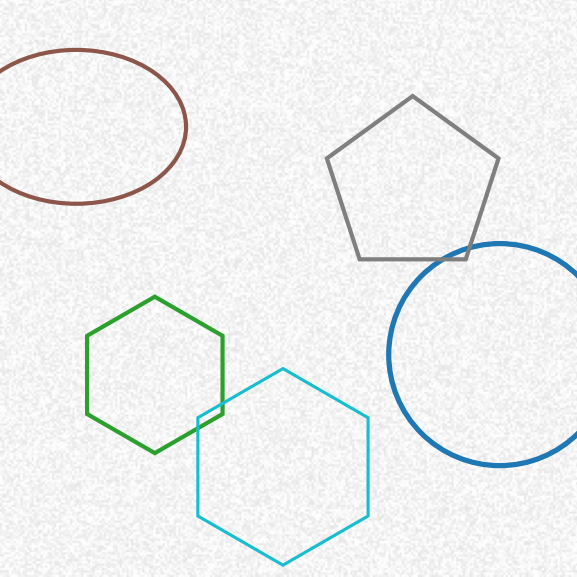[{"shape": "circle", "thickness": 2.5, "radius": 0.96, "center": [0.865, 0.385]}, {"shape": "hexagon", "thickness": 2, "radius": 0.68, "center": [0.268, 0.35]}, {"shape": "oval", "thickness": 2, "radius": 0.95, "center": [0.132, 0.78]}, {"shape": "pentagon", "thickness": 2, "radius": 0.78, "center": [0.715, 0.677]}, {"shape": "hexagon", "thickness": 1.5, "radius": 0.85, "center": [0.49, 0.191]}]